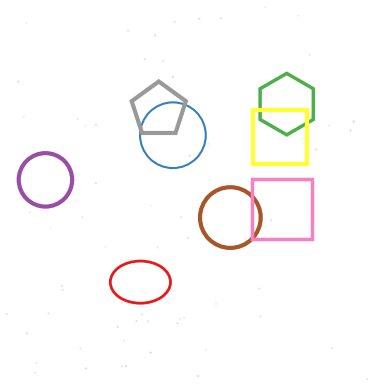[{"shape": "oval", "thickness": 2, "radius": 0.39, "center": [0.365, 0.267]}, {"shape": "circle", "thickness": 1.5, "radius": 0.43, "center": [0.449, 0.649]}, {"shape": "hexagon", "thickness": 2.5, "radius": 0.4, "center": [0.745, 0.73]}, {"shape": "circle", "thickness": 3, "radius": 0.35, "center": [0.118, 0.533]}, {"shape": "square", "thickness": 3, "radius": 0.35, "center": [0.727, 0.644]}, {"shape": "circle", "thickness": 3, "radius": 0.39, "center": [0.598, 0.435]}, {"shape": "square", "thickness": 2.5, "radius": 0.39, "center": [0.732, 0.458]}, {"shape": "pentagon", "thickness": 3, "radius": 0.37, "center": [0.412, 0.714]}]